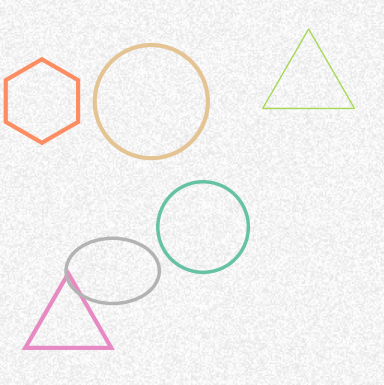[{"shape": "circle", "thickness": 2.5, "radius": 0.59, "center": [0.527, 0.41]}, {"shape": "hexagon", "thickness": 3, "radius": 0.54, "center": [0.109, 0.738]}, {"shape": "triangle", "thickness": 3, "radius": 0.64, "center": [0.177, 0.161]}, {"shape": "triangle", "thickness": 1, "radius": 0.69, "center": [0.802, 0.787]}, {"shape": "circle", "thickness": 3, "radius": 0.73, "center": [0.393, 0.736]}, {"shape": "oval", "thickness": 2.5, "radius": 0.61, "center": [0.293, 0.296]}]